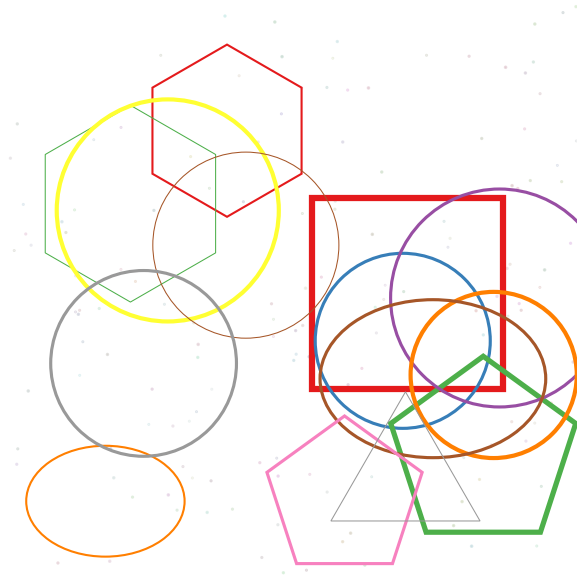[{"shape": "square", "thickness": 3, "radius": 0.83, "center": [0.705, 0.491]}, {"shape": "hexagon", "thickness": 1, "radius": 0.75, "center": [0.393, 0.773]}, {"shape": "circle", "thickness": 1.5, "radius": 0.76, "center": [0.697, 0.409]}, {"shape": "pentagon", "thickness": 2.5, "radius": 0.84, "center": [0.837, 0.214]}, {"shape": "hexagon", "thickness": 0.5, "radius": 0.85, "center": [0.226, 0.646]}, {"shape": "circle", "thickness": 1.5, "radius": 0.94, "center": [0.865, 0.483]}, {"shape": "circle", "thickness": 2, "radius": 0.72, "center": [0.855, 0.35]}, {"shape": "oval", "thickness": 1, "radius": 0.69, "center": [0.183, 0.131]}, {"shape": "circle", "thickness": 2, "radius": 0.96, "center": [0.291, 0.635]}, {"shape": "oval", "thickness": 1.5, "radius": 0.98, "center": [0.75, 0.343]}, {"shape": "circle", "thickness": 0.5, "radius": 0.81, "center": [0.426, 0.575]}, {"shape": "pentagon", "thickness": 1.5, "radius": 0.71, "center": [0.597, 0.138]}, {"shape": "triangle", "thickness": 0.5, "radius": 0.75, "center": [0.702, 0.172]}, {"shape": "circle", "thickness": 1.5, "radius": 0.8, "center": [0.249, 0.37]}]